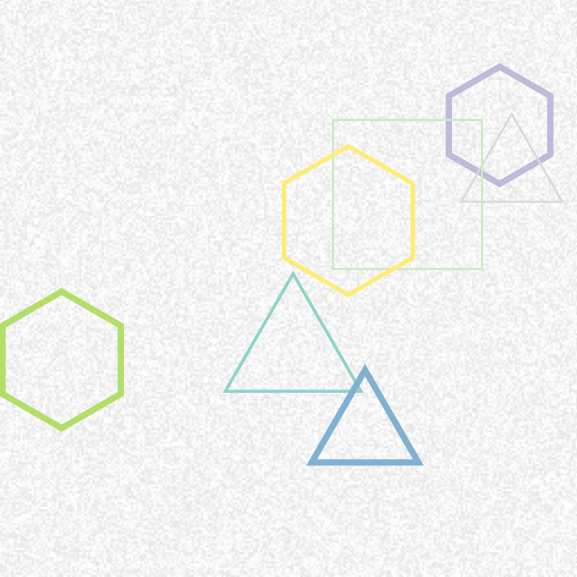[{"shape": "triangle", "thickness": 1.5, "radius": 0.68, "center": [0.508, 0.389]}, {"shape": "hexagon", "thickness": 3, "radius": 0.51, "center": [0.865, 0.782]}, {"shape": "triangle", "thickness": 3, "radius": 0.53, "center": [0.632, 0.252]}, {"shape": "hexagon", "thickness": 3, "radius": 0.59, "center": [0.107, 0.376]}, {"shape": "triangle", "thickness": 1, "radius": 0.51, "center": [0.886, 0.701]}, {"shape": "square", "thickness": 1, "radius": 0.65, "center": [0.705, 0.662]}, {"shape": "hexagon", "thickness": 2, "radius": 0.64, "center": [0.603, 0.617]}]